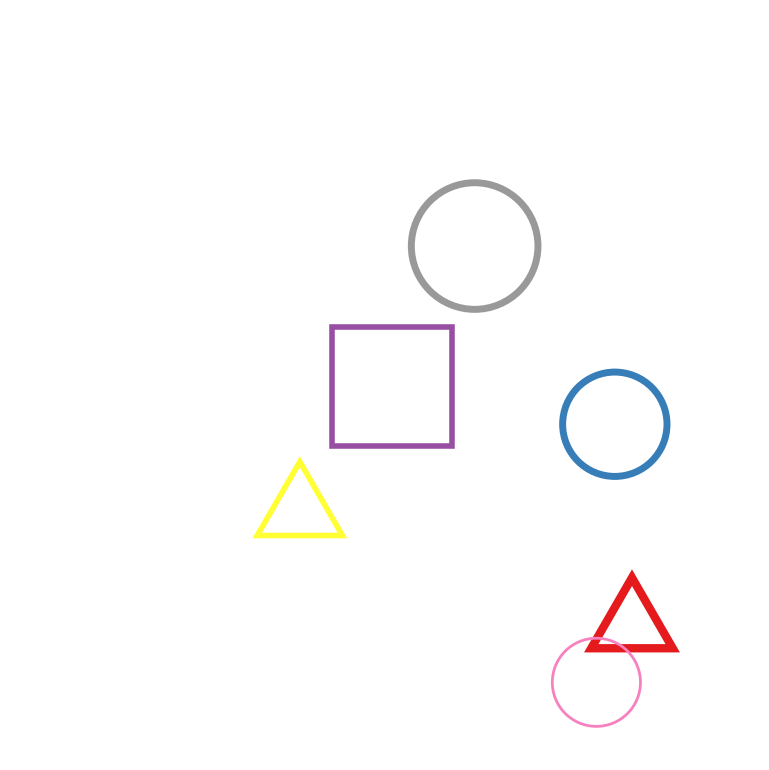[{"shape": "triangle", "thickness": 3, "radius": 0.31, "center": [0.821, 0.189]}, {"shape": "circle", "thickness": 2.5, "radius": 0.34, "center": [0.798, 0.449]}, {"shape": "square", "thickness": 2, "radius": 0.39, "center": [0.509, 0.498]}, {"shape": "triangle", "thickness": 2, "radius": 0.32, "center": [0.389, 0.337]}, {"shape": "circle", "thickness": 1, "radius": 0.29, "center": [0.775, 0.114]}, {"shape": "circle", "thickness": 2.5, "radius": 0.41, "center": [0.616, 0.68]}]